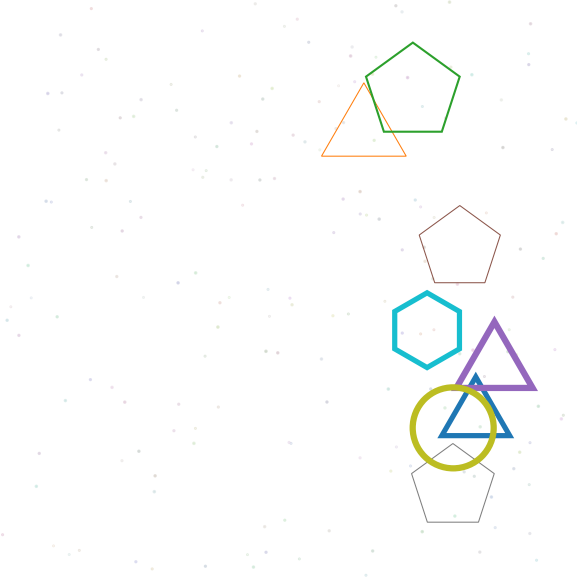[{"shape": "triangle", "thickness": 2.5, "radius": 0.34, "center": [0.824, 0.279]}, {"shape": "triangle", "thickness": 0.5, "radius": 0.42, "center": [0.63, 0.771]}, {"shape": "pentagon", "thickness": 1, "radius": 0.43, "center": [0.715, 0.84]}, {"shape": "triangle", "thickness": 3, "radius": 0.38, "center": [0.856, 0.366]}, {"shape": "pentagon", "thickness": 0.5, "radius": 0.37, "center": [0.796, 0.569]}, {"shape": "pentagon", "thickness": 0.5, "radius": 0.38, "center": [0.784, 0.156]}, {"shape": "circle", "thickness": 3, "radius": 0.35, "center": [0.785, 0.258]}, {"shape": "hexagon", "thickness": 2.5, "radius": 0.32, "center": [0.74, 0.427]}]